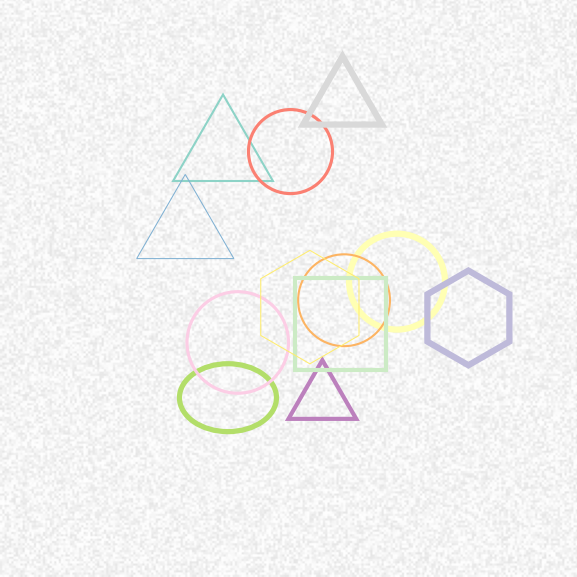[{"shape": "triangle", "thickness": 1, "radius": 0.5, "center": [0.386, 0.736]}, {"shape": "circle", "thickness": 3, "radius": 0.42, "center": [0.687, 0.511]}, {"shape": "hexagon", "thickness": 3, "radius": 0.41, "center": [0.811, 0.449]}, {"shape": "circle", "thickness": 1.5, "radius": 0.36, "center": [0.503, 0.737]}, {"shape": "triangle", "thickness": 0.5, "radius": 0.49, "center": [0.321, 0.6]}, {"shape": "circle", "thickness": 1, "radius": 0.4, "center": [0.596, 0.479]}, {"shape": "oval", "thickness": 2.5, "radius": 0.42, "center": [0.395, 0.311]}, {"shape": "circle", "thickness": 1.5, "radius": 0.44, "center": [0.412, 0.406]}, {"shape": "triangle", "thickness": 3, "radius": 0.39, "center": [0.593, 0.823]}, {"shape": "triangle", "thickness": 2, "radius": 0.34, "center": [0.558, 0.308]}, {"shape": "square", "thickness": 2, "radius": 0.4, "center": [0.589, 0.438]}, {"shape": "hexagon", "thickness": 0.5, "radius": 0.49, "center": [0.537, 0.467]}]